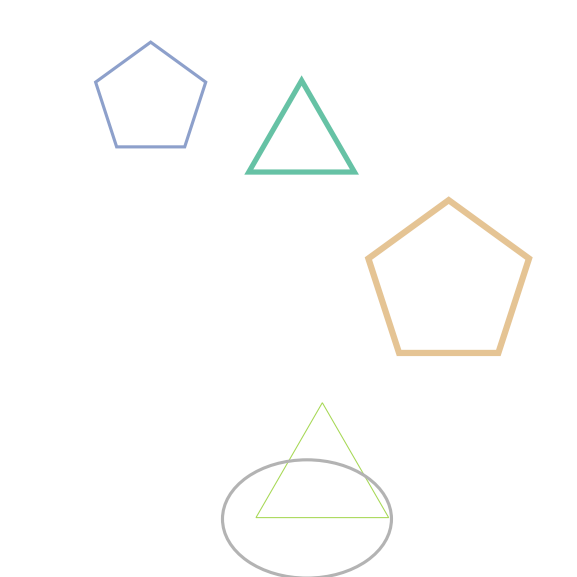[{"shape": "triangle", "thickness": 2.5, "radius": 0.53, "center": [0.522, 0.754]}, {"shape": "pentagon", "thickness": 1.5, "radius": 0.5, "center": [0.261, 0.826]}, {"shape": "triangle", "thickness": 0.5, "radius": 0.66, "center": [0.558, 0.169]}, {"shape": "pentagon", "thickness": 3, "radius": 0.73, "center": [0.777, 0.506]}, {"shape": "oval", "thickness": 1.5, "radius": 0.73, "center": [0.532, 0.1]}]